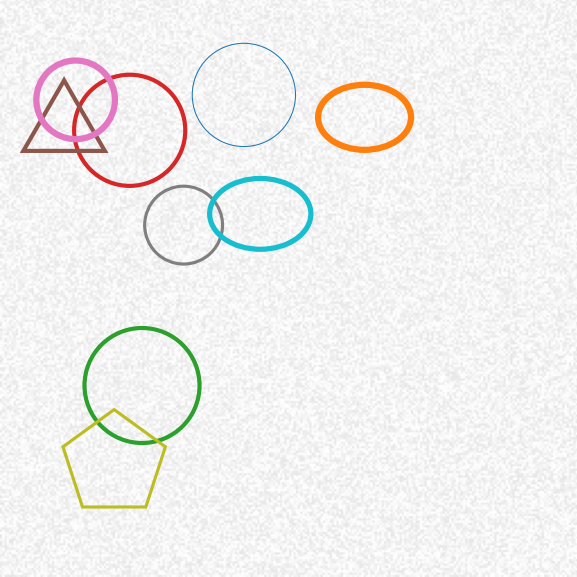[{"shape": "circle", "thickness": 0.5, "radius": 0.45, "center": [0.422, 0.835]}, {"shape": "oval", "thickness": 3, "radius": 0.4, "center": [0.631, 0.796]}, {"shape": "circle", "thickness": 2, "radius": 0.5, "center": [0.246, 0.332]}, {"shape": "circle", "thickness": 2, "radius": 0.48, "center": [0.225, 0.773]}, {"shape": "triangle", "thickness": 2, "radius": 0.41, "center": [0.111, 0.779]}, {"shape": "circle", "thickness": 3, "radius": 0.34, "center": [0.131, 0.826]}, {"shape": "circle", "thickness": 1.5, "radius": 0.34, "center": [0.318, 0.609]}, {"shape": "pentagon", "thickness": 1.5, "radius": 0.47, "center": [0.198, 0.197]}, {"shape": "oval", "thickness": 2.5, "radius": 0.44, "center": [0.451, 0.629]}]